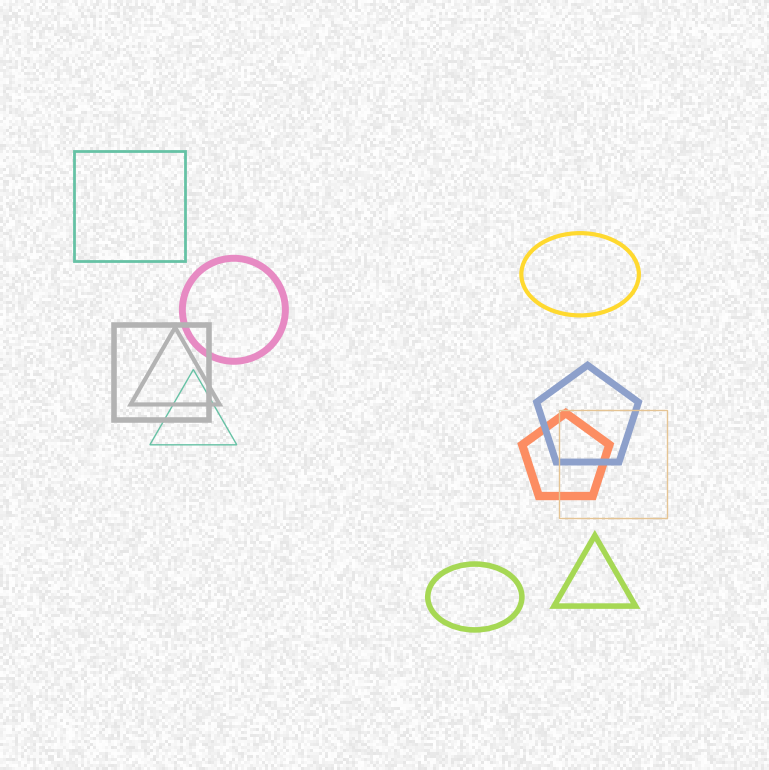[{"shape": "triangle", "thickness": 0.5, "radius": 0.33, "center": [0.251, 0.455]}, {"shape": "square", "thickness": 1, "radius": 0.36, "center": [0.168, 0.732]}, {"shape": "pentagon", "thickness": 3, "radius": 0.3, "center": [0.735, 0.404]}, {"shape": "pentagon", "thickness": 2.5, "radius": 0.35, "center": [0.763, 0.456]}, {"shape": "circle", "thickness": 2.5, "radius": 0.33, "center": [0.304, 0.598]}, {"shape": "triangle", "thickness": 2, "radius": 0.31, "center": [0.773, 0.243]}, {"shape": "oval", "thickness": 2, "radius": 0.31, "center": [0.617, 0.225]}, {"shape": "oval", "thickness": 1.5, "radius": 0.38, "center": [0.753, 0.644]}, {"shape": "square", "thickness": 0.5, "radius": 0.35, "center": [0.796, 0.398]}, {"shape": "square", "thickness": 2, "radius": 0.31, "center": [0.21, 0.516]}, {"shape": "triangle", "thickness": 1.5, "radius": 0.33, "center": [0.227, 0.508]}]